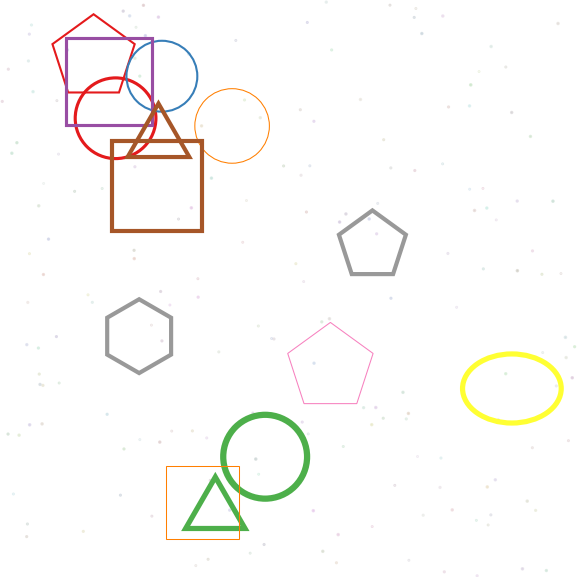[{"shape": "circle", "thickness": 1.5, "radius": 0.35, "center": [0.2, 0.794]}, {"shape": "pentagon", "thickness": 1, "radius": 0.37, "center": [0.162, 0.9]}, {"shape": "circle", "thickness": 1, "radius": 0.31, "center": [0.28, 0.867]}, {"shape": "triangle", "thickness": 2.5, "radius": 0.3, "center": [0.373, 0.114]}, {"shape": "circle", "thickness": 3, "radius": 0.36, "center": [0.459, 0.208]}, {"shape": "square", "thickness": 1.5, "radius": 0.37, "center": [0.189, 0.858]}, {"shape": "square", "thickness": 0.5, "radius": 0.32, "center": [0.351, 0.13]}, {"shape": "circle", "thickness": 0.5, "radius": 0.32, "center": [0.402, 0.781]}, {"shape": "oval", "thickness": 2.5, "radius": 0.43, "center": [0.886, 0.326]}, {"shape": "square", "thickness": 2, "radius": 0.39, "center": [0.272, 0.677]}, {"shape": "triangle", "thickness": 2, "radius": 0.31, "center": [0.274, 0.758]}, {"shape": "pentagon", "thickness": 0.5, "radius": 0.39, "center": [0.572, 0.363]}, {"shape": "pentagon", "thickness": 2, "radius": 0.3, "center": [0.645, 0.574]}, {"shape": "hexagon", "thickness": 2, "radius": 0.32, "center": [0.241, 0.417]}]